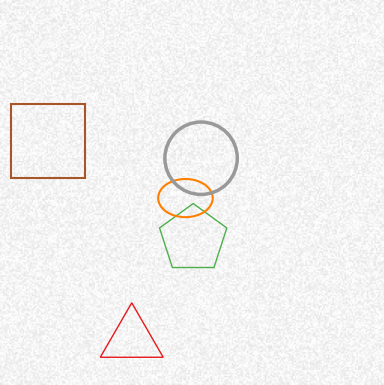[{"shape": "triangle", "thickness": 1, "radius": 0.47, "center": [0.342, 0.119]}, {"shape": "pentagon", "thickness": 1, "radius": 0.46, "center": [0.502, 0.379]}, {"shape": "oval", "thickness": 1.5, "radius": 0.35, "center": [0.482, 0.486]}, {"shape": "square", "thickness": 1.5, "radius": 0.48, "center": [0.126, 0.633]}, {"shape": "circle", "thickness": 2.5, "radius": 0.47, "center": [0.522, 0.589]}]